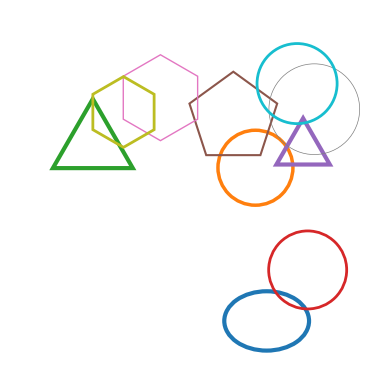[{"shape": "oval", "thickness": 3, "radius": 0.55, "center": [0.693, 0.166]}, {"shape": "circle", "thickness": 2.5, "radius": 0.49, "center": [0.663, 0.564]}, {"shape": "triangle", "thickness": 3, "radius": 0.6, "center": [0.241, 0.623]}, {"shape": "circle", "thickness": 2, "radius": 0.51, "center": [0.799, 0.299]}, {"shape": "triangle", "thickness": 3, "radius": 0.4, "center": [0.787, 0.613]}, {"shape": "pentagon", "thickness": 1.5, "radius": 0.6, "center": [0.606, 0.694]}, {"shape": "hexagon", "thickness": 1, "radius": 0.56, "center": [0.417, 0.746]}, {"shape": "circle", "thickness": 0.5, "radius": 0.59, "center": [0.816, 0.716]}, {"shape": "hexagon", "thickness": 2, "radius": 0.46, "center": [0.321, 0.709]}, {"shape": "circle", "thickness": 2, "radius": 0.52, "center": [0.772, 0.783]}]